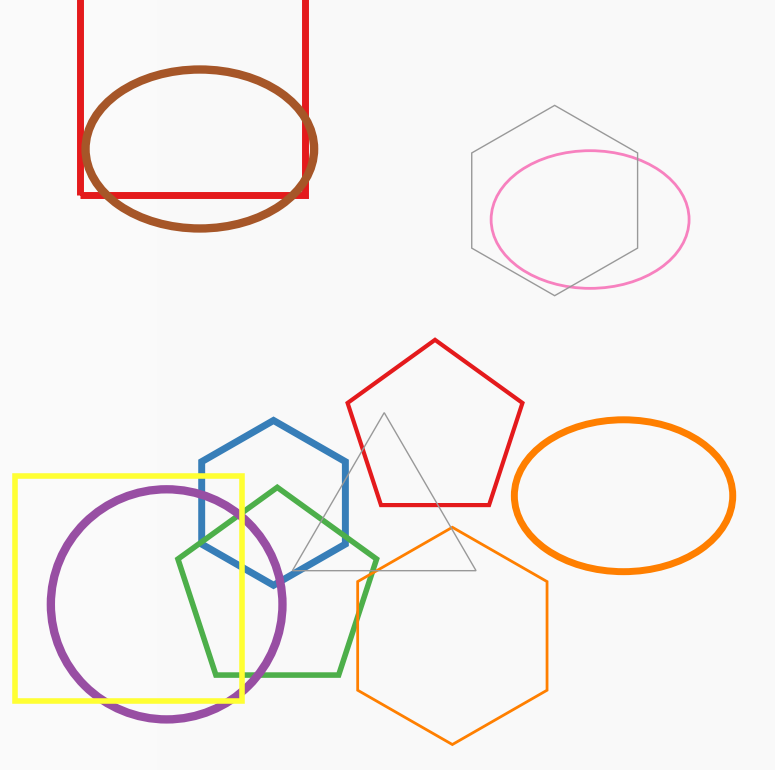[{"shape": "square", "thickness": 2.5, "radius": 0.73, "center": [0.248, 0.891]}, {"shape": "pentagon", "thickness": 1.5, "radius": 0.59, "center": [0.561, 0.44]}, {"shape": "hexagon", "thickness": 2.5, "radius": 0.54, "center": [0.353, 0.347]}, {"shape": "pentagon", "thickness": 2, "radius": 0.67, "center": [0.358, 0.232]}, {"shape": "circle", "thickness": 3, "radius": 0.75, "center": [0.215, 0.215]}, {"shape": "hexagon", "thickness": 1, "radius": 0.71, "center": [0.584, 0.174]}, {"shape": "oval", "thickness": 2.5, "radius": 0.7, "center": [0.805, 0.356]}, {"shape": "square", "thickness": 2, "radius": 0.73, "center": [0.166, 0.235]}, {"shape": "oval", "thickness": 3, "radius": 0.74, "center": [0.258, 0.806]}, {"shape": "oval", "thickness": 1, "radius": 0.64, "center": [0.761, 0.715]}, {"shape": "triangle", "thickness": 0.5, "radius": 0.68, "center": [0.496, 0.327]}, {"shape": "hexagon", "thickness": 0.5, "radius": 0.62, "center": [0.716, 0.74]}]